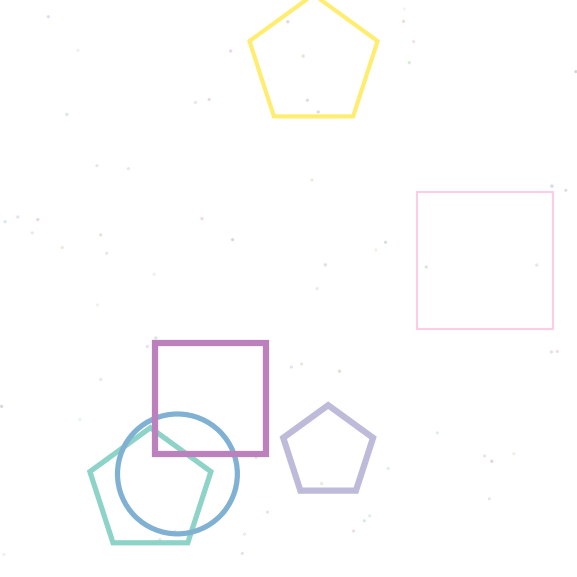[{"shape": "pentagon", "thickness": 2.5, "radius": 0.55, "center": [0.26, 0.148]}, {"shape": "pentagon", "thickness": 3, "radius": 0.41, "center": [0.568, 0.216]}, {"shape": "circle", "thickness": 2.5, "radius": 0.52, "center": [0.307, 0.178]}, {"shape": "square", "thickness": 1, "radius": 0.59, "center": [0.839, 0.548]}, {"shape": "square", "thickness": 3, "radius": 0.48, "center": [0.365, 0.309]}, {"shape": "pentagon", "thickness": 2, "radius": 0.58, "center": [0.543, 0.892]}]